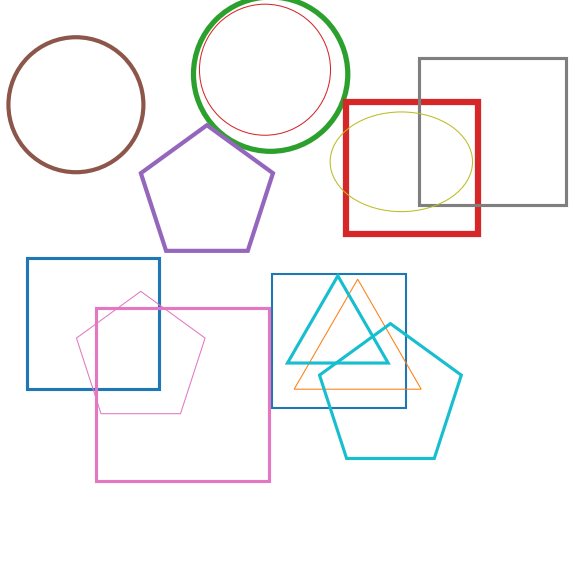[{"shape": "square", "thickness": 1, "radius": 0.58, "center": [0.587, 0.409]}, {"shape": "square", "thickness": 1.5, "radius": 0.57, "center": [0.161, 0.439]}, {"shape": "triangle", "thickness": 0.5, "radius": 0.63, "center": [0.619, 0.389]}, {"shape": "circle", "thickness": 2.5, "radius": 0.67, "center": [0.469, 0.871]}, {"shape": "square", "thickness": 3, "radius": 0.57, "center": [0.714, 0.709]}, {"shape": "circle", "thickness": 0.5, "radius": 0.57, "center": [0.459, 0.878]}, {"shape": "pentagon", "thickness": 2, "radius": 0.6, "center": [0.358, 0.662]}, {"shape": "circle", "thickness": 2, "radius": 0.58, "center": [0.131, 0.818]}, {"shape": "pentagon", "thickness": 0.5, "radius": 0.59, "center": [0.244, 0.378]}, {"shape": "square", "thickness": 1.5, "radius": 0.75, "center": [0.317, 0.315]}, {"shape": "square", "thickness": 1.5, "radius": 0.64, "center": [0.853, 0.772]}, {"shape": "oval", "thickness": 0.5, "radius": 0.62, "center": [0.695, 0.719]}, {"shape": "triangle", "thickness": 1.5, "radius": 0.5, "center": [0.585, 0.421]}, {"shape": "pentagon", "thickness": 1.5, "radius": 0.65, "center": [0.676, 0.31]}]